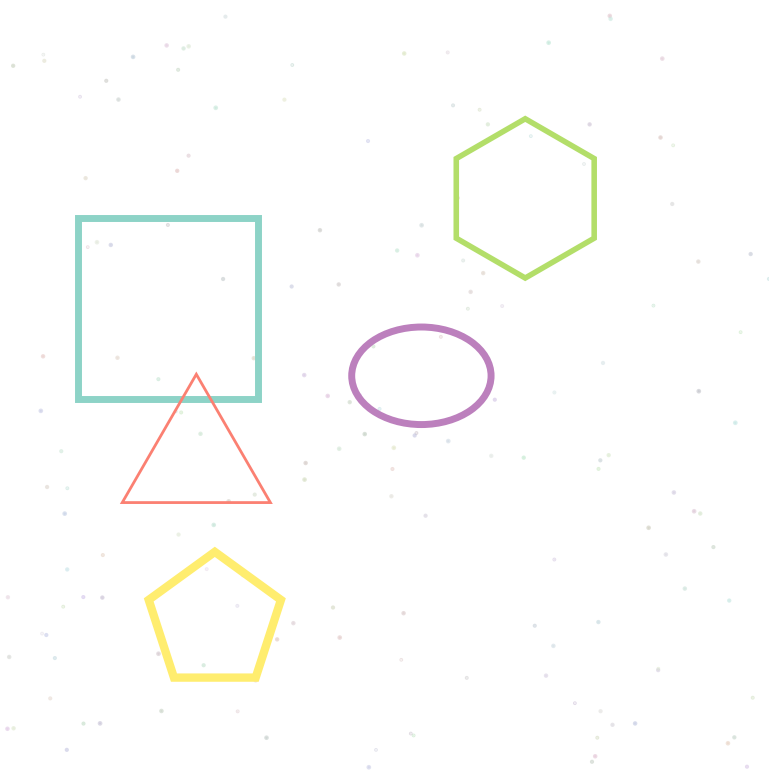[{"shape": "square", "thickness": 2.5, "radius": 0.59, "center": [0.218, 0.599]}, {"shape": "triangle", "thickness": 1, "radius": 0.56, "center": [0.255, 0.403]}, {"shape": "hexagon", "thickness": 2, "radius": 0.52, "center": [0.682, 0.742]}, {"shape": "oval", "thickness": 2.5, "radius": 0.45, "center": [0.547, 0.512]}, {"shape": "pentagon", "thickness": 3, "radius": 0.45, "center": [0.279, 0.193]}]